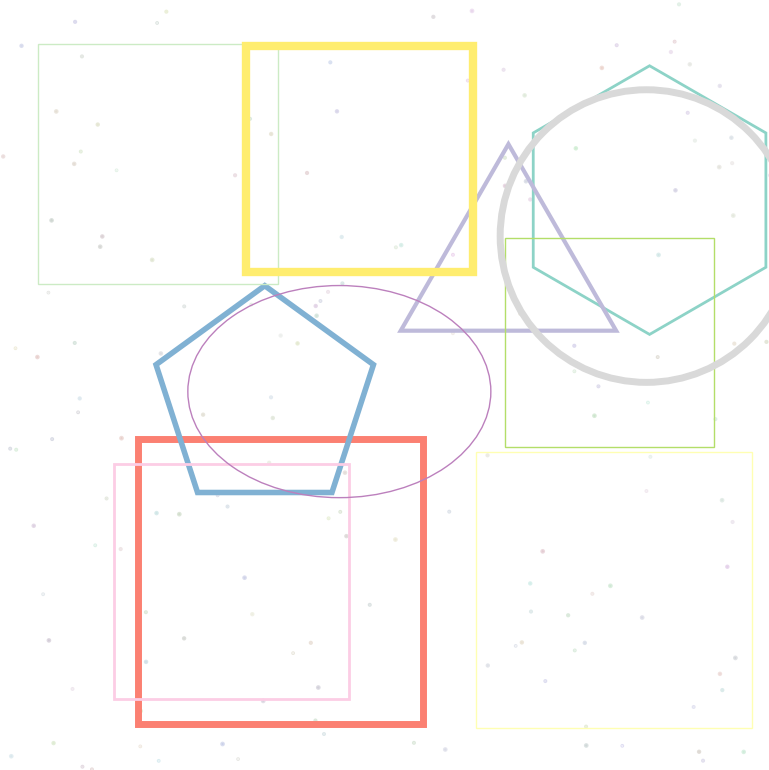[{"shape": "hexagon", "thickness": 1, "radius": 0.87, "center": [0.844, 0.74]}, {"shape": "square", "thickness": 0.5, "radius": 0.9, "center": [0.797, 0.234]}, {"shape": "triangle", "thickness": 1.5, "radius": 0.81, "center": [0.66, 0.651]}, {"shape": "square", "thickness": 2.5, "radius": 0.93, "center": [0.364, 0.245]}, {"shape": "pentagon", "thickness": 2, "radius": 0.74, "center": [0.344, 0.48]}, {"shape": "square", "thickness": 0.5, "radius": 0.68, "center": [0.792, 0.555]}, {"shape": "square", "thickness": 1, "radius": 0.76, "center": [0.3, 0.245]}, {"shape": "circle", "thickness": 2.5, "radius": 0.95, "center": [0.84, 0.693]}, {"shape": "oval", "thickness": 0.5, "radius": 0.98, "center": [0.441, 0.491]}, {"shape": "square", "thickness": 0.5, "radius": 0.78, "center": [0.206, 0.787]}, {"shape": "square", "thickness": 3, "radius": 0.74, "center": [0.467, 0.794]}]